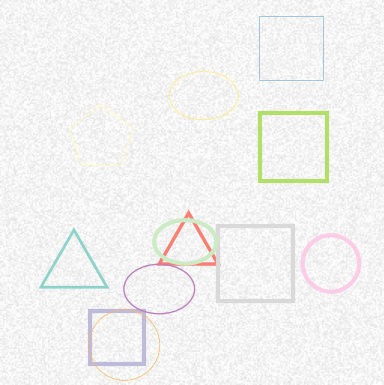[{"shape": "triangle", "thickness": 2, "radius": 0.5, "center": [0.192, 0.304]}, {"shape": "pentagon", "thickness": 0.5, "radius": 0.43, "center": [0.263, 0.64]}, {"shape": "square", "thickness": 3, "radius": 0.35, "center": [0.304, 0.123]}, {"shape": "triangle", "thickness": 2.5, "radius": 0.44, "center": [0.49, 0.358]}, {"shape": "square", "thickness": 0.5, "radius": 0.42, "center": [0.757, 0.876]}, {"shape": "circle", "thickness": 0.5, "radius": 0.46, "center": [0.323, 0.104]}, {"shape": "square", "thickness": 3, "radius": 0.44, "center": [0.762, 0.619]}, {"shape": "circle", "thickness": 3, "radius": 0.37, "center": [0.86, 0.316]}, {"shape": "square", "thickness": 3, "radius": 0.49, "center": [0.663, 0.314]}, {"shape": "oval", "thickness": 1, "radius": 0.46, "center": [0.414, 0.249]}, {"shape": "oval", "thickness": 3, "radius": 0.4, "center": [0.481, 0.372]}, {"shape": "oval", "thickness": 0.5, "radius": 0.45, "center": [0.529, 0.752]}]